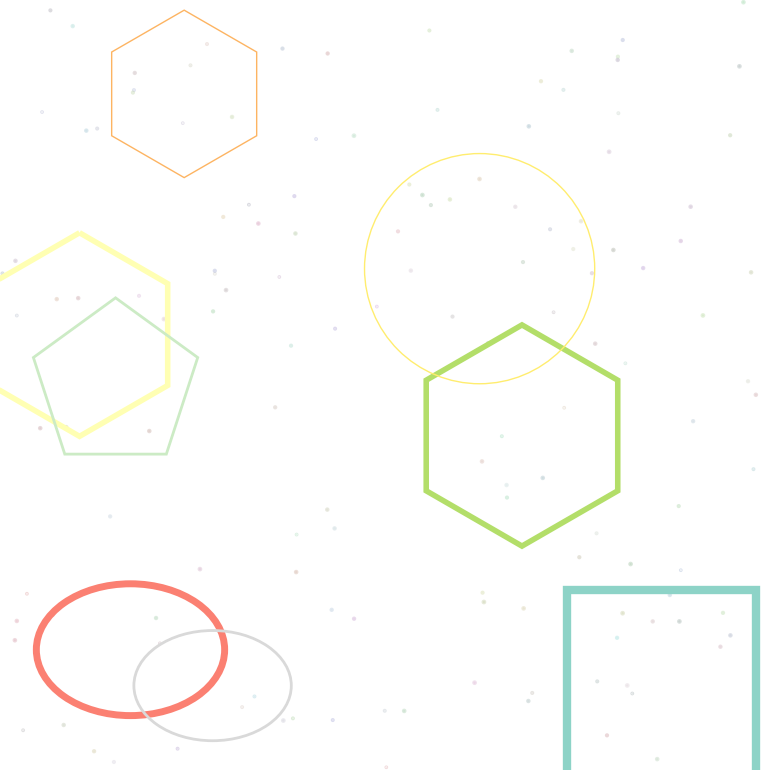[{"shape": "square", "thickness": 3, "radius": 0.62, "center": [0.859, 0.11]}, {"shape": "hexagon", "thickness": 2, "radius": 0.66, "center": [0.103, 0.566]}, {"shape": "oval", "thickness": 2.5, "radius": 0.61, "center": [0.169, 0.156]}, {"shape": "hexagon", "thickness": 0.5, "radius": 0.54, "center": [0.239, 0.878]}, {"shape": "hexagon", "thickness": 2, "radius": 0.72, "center": [0.678, 0.434]}, {"shape": "oval", "thickness": 1, "radius": 0.51, "center": [0.276, 0.11]}, {"shape": "pentagon", "thickness": 1, "radius": 0.56, "center": [0.15, 0.501]}, {"shape": "circle", "thickness": 0.5, "radius": 0.75, "center": [0.623, 0.651]}]